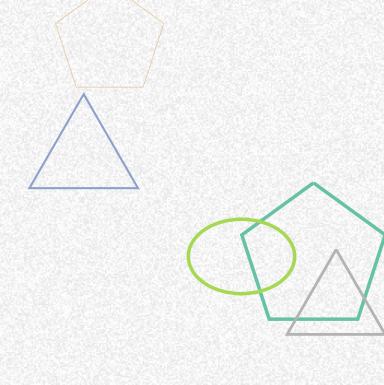[{"shape": "pentagon", "thickness": 2.5, "radius": 0.98, "center": [0.814, 0.329]}, {"shape": "triangle", "thickness": 1.5, "radius": 0.81, "center": [0.217, 0.593]}, {"shape": "oval", "thickness": 2.5, "radius": 0.69, "center": [0.627, 0.334]}, {"shape": "pentagon", "thickness": 0.5, "radius": 0.74, "center": [0.285, 0.893]}, {"shape": "triangle", "thickness": 2, "radius": 0.74, "center": [0.873, 0.205]}]